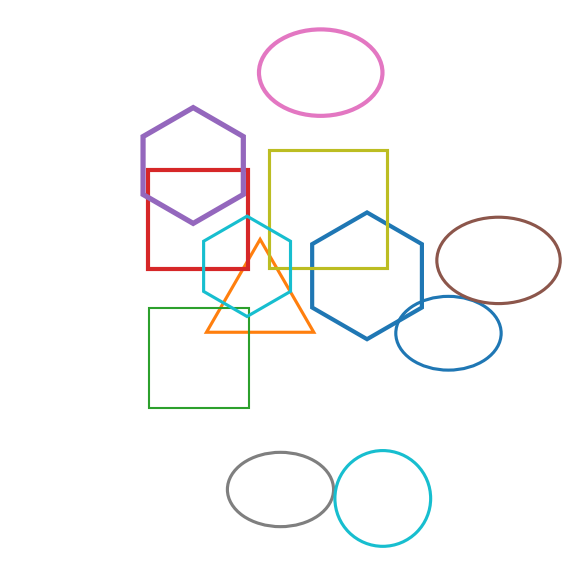[{"shape": "hexagon", "thickness": 2, "radius": 0.55, "center": [0.636, 0.522]}, {"shape": "oval", "thickness": 1.5, "radius": 0.46, "center": [0.777, 0.422]}, {"shape": "triangle", "thickness": 1.5, "radius": 0.54, "center": [0.45, 0.477]}, {"shape": "square", "thickness": 1, "radius": 0.43, "center": [0.345, 0.38]}, {"shape": "square", "thickness": 2, "radius": 0.43, "center": [0.342, 0.619]}, {"shape": "hexagon", "thickness": 2.5, "radius": 0.5, "center": [0.335, 0.713]}, {"shape": "oval", "thickness": 1.5, "radius": 0.53, "center": [0.863, 0.548]}, {"shape": "oval", "thickness": 2, "radius": 0.53, "center": [0.555, 0.873]}, {"shape": "oval", "thickness": 1.5, "radius": 0.46, "center": [0.486, 0.152]}, {"shape": "square", "thickness": 1.5, "radius": 0.51, "center": [0.568, 0.637]}, {"shape": "hexagon", "thickness": 1.5, "radius": 0.43, "center": [0.428, 0.538]}, {"shape": "circle", "thickness": 1.5, "radius": 0.41, "center": [0.663, 0.136]}]